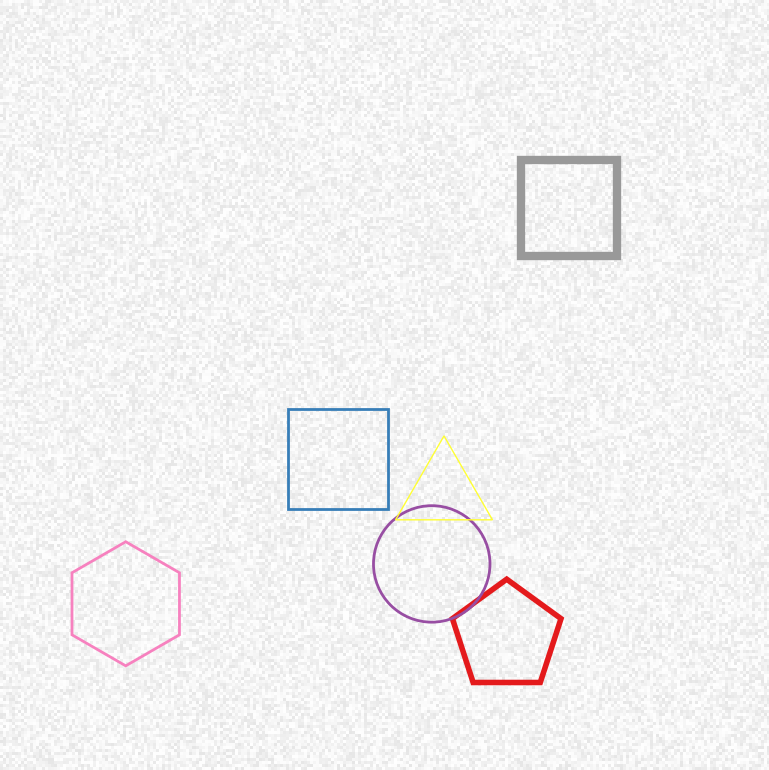[{"shape": "pentagon", "thickness": 2, "radius": 0.37, "center": [0.658, 0.174]}, {"shape": "square", "thickness": 1, "radius": 0.33, "center": [0.439, 0.404]}, {"shape": "circle", "thickness": 1, "radius": 0.38, "center": [0.561, 0.268]}, {"shape": "triangle", "thickness": 0.5, "radius": 0.36, "center": [0.577, 0.361]}, {"shape": "hexagon", "thickness": 1, "radius": 0.4, "center": [0.163, 0.216]}, {"shape": "square", "thickness": 3, "radius": 0.31, "center": [0.739, 0.73]}]